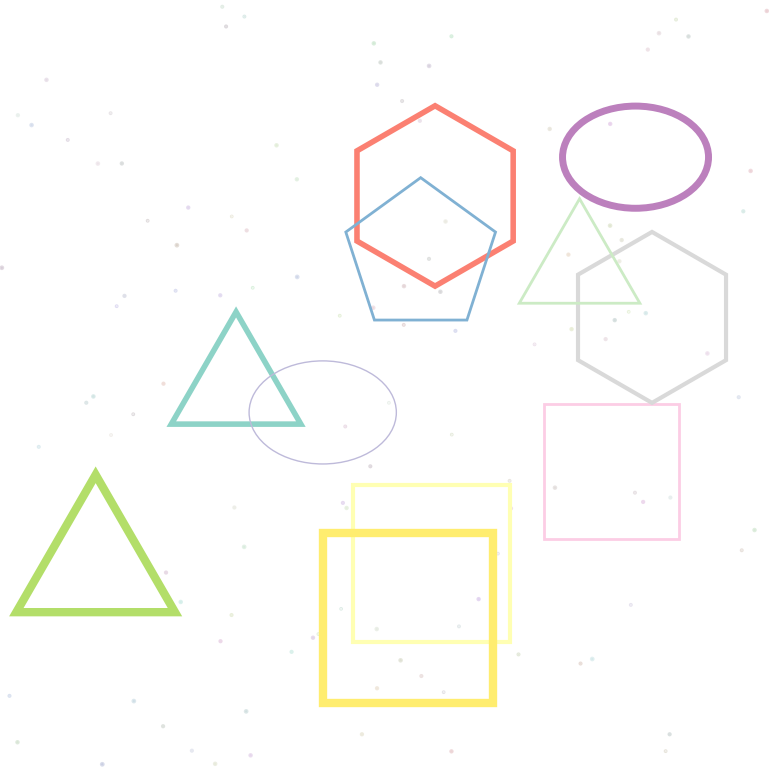[{"shape": "triangle", "thickness": 2, "radius": 0.49, "center": [0.307, 0.498]}, {"shape": "square", "thickness": 1.5, "radius": 0.51, "center": [0.561, 0.269]}, {"shape": "oval", "thickness": 0.5, "radius": 0.48, "center": [0.419, 0.464]}, {"shape": "hexagon", "thickness": 2, "radius": 0.59, "center": [0.565, 0.746]}, {"shape": "pentagon", "thickness": 1, "radius": 0.51, "center": [0.546, 0.667]}, {"shape": "triangle", "thickness": 3, "radius": 0.59, "center": [0.124, 0.264]}, {"shape": "square", "thickness": 1, "radius": 0.44, "center": [0.795, 0.388]}, {"shape": "hexagon", "thickness": 1.5, "radius": 0.55, "center": [0.847, 0.588]}, {"shape": "oval", "thickness": 2.5, "radius": 0.47, "center": [0.825, 0.796]}, {"shape": "triangle", "thickness": 1, "radius": 0.45, "center": [0.753, 0.651]}, {"shape": "square", "thickness": 3, "radius": 0.55, "center": [0.53, 0.197]}]